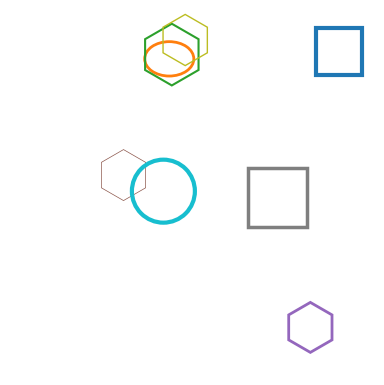[{"shape": "square", "thickness": 3, "radius": 0.3, "center": [0.881, 0.866]}, {"shape": "oval", "thickness": 2, "radius": 0.32, "center": [0.44, 0.847]}, {"shape": "hexagon", "thickness": 1.5, "radius": 0.4, "center": [0.446, 0.858]}, {"shape": "hexagon", "thickness": 2, "radius": 0.32, "center": [0.806, 0.15]}, {"shape": "hexagon", "thickness": 0.5, "radius": 0.33, "center": [0.321, 0.545]}, {"shape": "square", "thickness": 2.5, "radius": 0.38, "center": [0.721, 0.488]}, {"shape": "hexagon", "thickness": 1, "radius": 0.33, "center": [0.481, 0.896]}, {"shape": "circle", "thickness": 3, "radius": 0.41, "center": [0.424, 0.503]}]